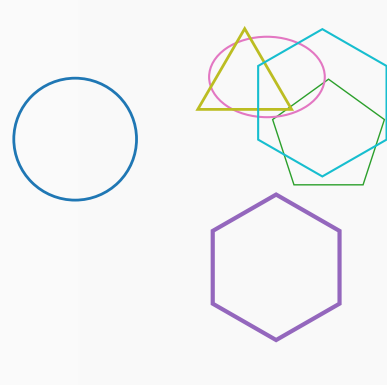[{"shape": "circle", "thickness": 2, "radius": 0.79, "center": [0.194, 0.639]}, {"shape": "pentagon", "thickness": 1, "radius": 0.76, "center": [0.848, 0.643]}, {"shape": "hexagon", "thickness": 3, "radius": 0.94, "center": [0.713, 0.306]}, {"shape": "oval", "thickness": 1.5, "radius": 0.75, "center": [0.689, 0.8]}, {"shape": "triangle", "thickness": 2, "radius": 0.7, "center": [0.631, 0.786]}, {"shape": "hexagon", "thickness": 1.5, "radius": 0.96, "center": [0.832, 0.733]}]